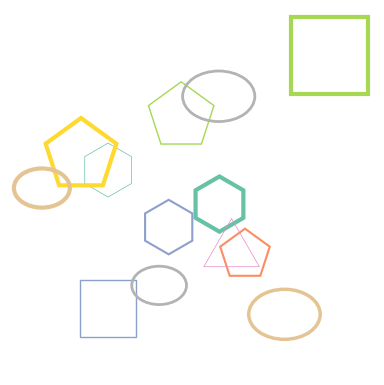[{"shape": "hexagon", "thickness": 3, "radius": 0.36, "center": [0.57, 0.47]}, {"shape": "hexagon", "thickness": 0.5, "radius": 0.35, "center": [0.281, 0.558]}, {"shape": "pentagon", "thickness": 1.5, "radius": 0.34, "center": [0.636, 0.338]}, {"shape": "square", "thickness": 1, "radius": 0.37, "center": [0.28, 0.198]}, {"shape": "hexagon", "thickness": 1.5, "radius": 0.35, "center": [0.438, 0.41]}, {"shape": "triangle", "thickness": 0.5, "radius": 0.42, "center": [0.602, 0.349]}, {"shape": "pentagon", "thickness": 1, "radius": 0.45, "center": [0.471, 0.698]}, {"shape": "square", "thickness": 3, "radius": 0.5, "center": [0.856, 0.855]}, {"shape": "pentagon", "thickness": 3, "radius": 0.48, "center": [0.21, 0.597]}, {"shape": "oval", "thickness": 3, "radius": 0.36, "center": [0.109, 0.512]}, {"shape": "oval", "thickness": 2.5, "radius": 0.46, "center": [0.739, 0.184]}, {"shape": "oval", "thickness": 2, "radius": 0.47, "center": [0.568, 0.75]}, {"shape": "oval", "thickness": 2, "radius": 0.36, "center": [0.413, 0.259]}]